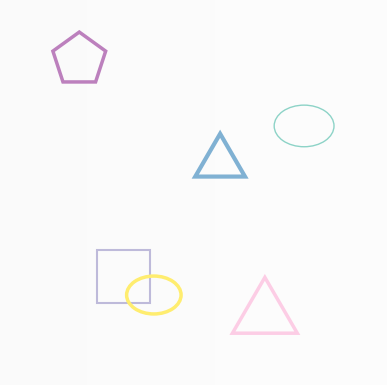[{"shape": "oval", "thickness": 1, "radius": 0.39, "center": [0.785, 0.673]}, {"shape": "square", "thickness": 1.5, "radius": 0.34, "center": [0.318, 0.282]}, {"shape": "triangle", "thickness": 3, "radius": 0.37, "center": [0.568, 0.578]}, {"shape": "triangle", "thickness": 2.5, "radius": 0.48, "center": [0.684, 0.183]}, {"shape": "pentagon", "thickness": 2.5, "radius": 0.36, "center": [0.205, 0.845]}, {"shape": "oval", "thickness": 2.5, "radius": 0.35, "center": [0.397, 0.234]}]